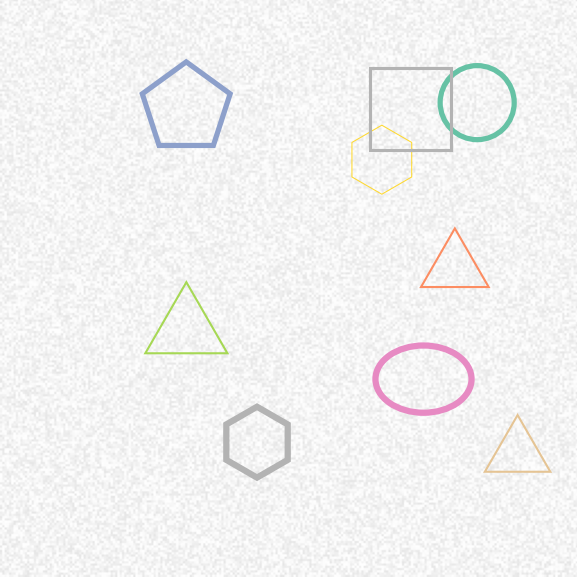[{"shape": "circle", "thickness": 2.5, "radius": 0.32, "center": [0.826, 0.821]}, {"shape": "triangle", "thickness": 1, "radius": 0.34, "center": [0.788, 0.536]}, {"shape": "pentagon", "thickness": 2.5, "radius": 0.4, "center": [0.322, 0.812]}, {"shape": "oval", "thickness": 3, "radius": 0.42, "center": [0.733, 0.343]}, {"shape": "triangle", "thickness": 1, "radius": 0.41, "center": [0.323, 0.428]}, {"shape": "hexagon", "thickness": 0.5, "radius": 0.3, "center": [0.661, 0.723]}, {"shape": "triangle", "thickness": 1, "radius": 0.33, "center": [0.896, 0.215]}, {"shape": "hexagon", "thickness": 3, "radius": 0.31, "center": [0.445, 0.233]}, {"shape": "square", "thickness": 1.5, "radius": 0.35, "center": [0.711, 0.81]}]